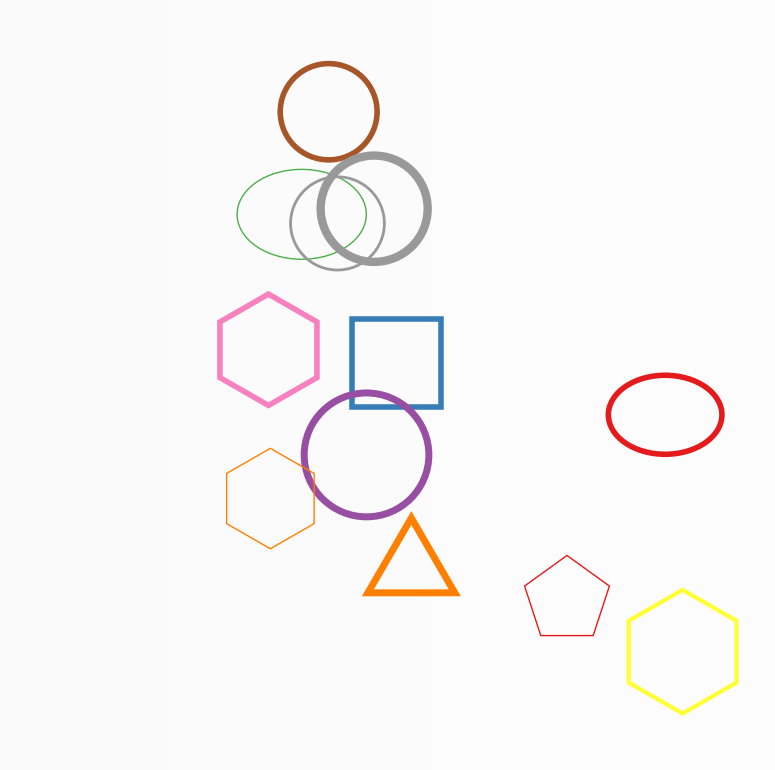[{"shape": "oval", "thickness": 2, "radius": 0.37, "center": [0.858, 0.461]}, {"shape": "pentagon", "thickness": 0.5, "radius": 0.29, "center": [0.732, 0.221]}, {"shape": "square", "thickness": 2, "radius": 0.29, "center": [0.512, 0.529]}, {"shape": "oval", "thickness": 0.5, "radius": 0.42, "center": [0.389, 0.722]}, {"shape": "circle", "thickness": 2.5, "radius": 0.4, "center": [0.473, 0.409]}, {"shape": "hexagon", "thickness": 0.5, "radius": 0.33, "center": [0.349, 0.353]}, {"shape": "triangle", "thickness": 2.5, "radius": 0.32, "center": [0.531, 0.262]}, {"shape": "hexagon", "thickness": 1.5, "radius": 0.4, "center": [0.881, 0.154]}, {"shape": "circle", "thickness": 2, "radius": 0.31, "center": [0.424, 0.855]}, {"shape": "hexagon", "thickness": 2, "radius": 0.36, "center": [0.346, 0.546]}, {"shape": "circle", "thickness": 1, "radius": 0.3, "center": [0.435, 0.71]}, {"shape": "circle", "thickness": 3, "radius": 0.35, "center": [0.483, 0.729]}]